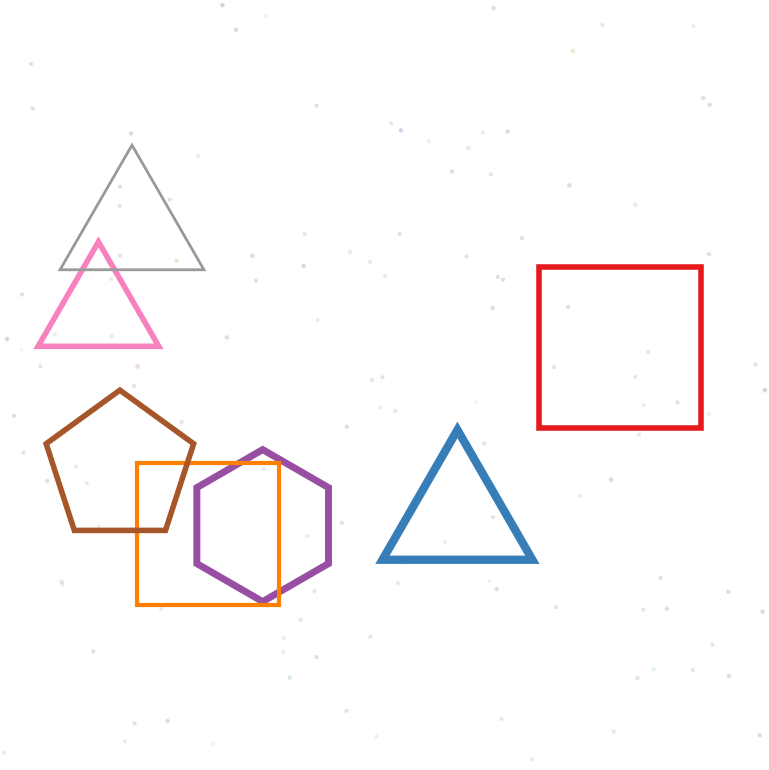[{"shape": "square", "thickness": 2, "radius": 0.52, "center": [0.805, 0.549]}, {"shape": "triangle", "thickness": 3, "radius": 0.56, "center": [0.594, 0.329]}, {"shape": "hexagon", "thickness": 2.5, "radius": 0.49, "center": [0.341, 0.317]}, {"shape": "square", "thickness": 1.5, "radius": 0.46, "center": [0.27, 0.306]}, {"shape": "pentagon", "thickness": 2, "radius": 0.5, "center": [0.156, 0.393]}, {"shape": "triangle", "thickness": 2, "radius": 0.45, "center": [0.128, 0.595]}, {"shape": "triangle", "thickness": 1, "radius": 0.54, "center": [0.171, 0.704]}]